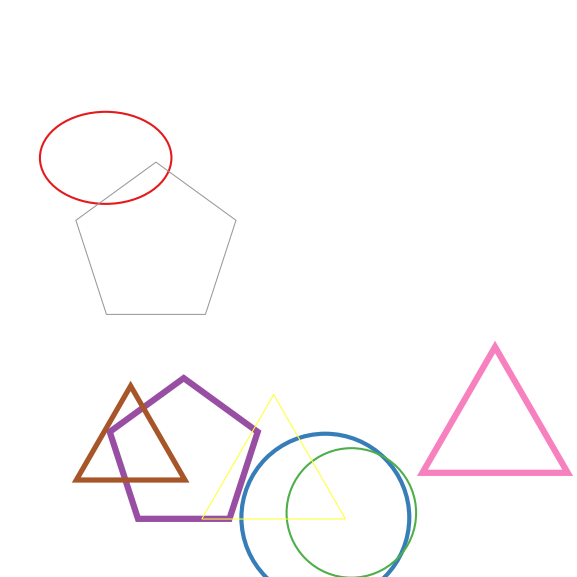[{"shape": "oval", "thickness": 1, "radius": 0.57, "center": [0.183, 0.726]}, {"shape": "circle", "thickness": 2, "radius": 0.73, "center": [0.563, 0.103]}, {"shape": "circle", "thickness": 1, "radius": 0.56, "center": [0.608, 0.111]}, {"shape": "pentagon", "thickness": 3, "radius": 0.67, "center": [0.318, 0.21]}, {"shape": "triangle", "thickness": 0.5, "radius": 0.72, "center": [0.474, 0.172]}, {"shape": "triangle", "thickness": 2.5, "radius": 0.54, "center": [0.226, 0.222]}, {"shape": "triangle", "thickness": 3, "radius": 0.73, "center": [0.857, 0.253]}, {"shape": "pentagon", "thickness": 0.5, "radius": 0.73, "center": [0.27, 0.573]}]